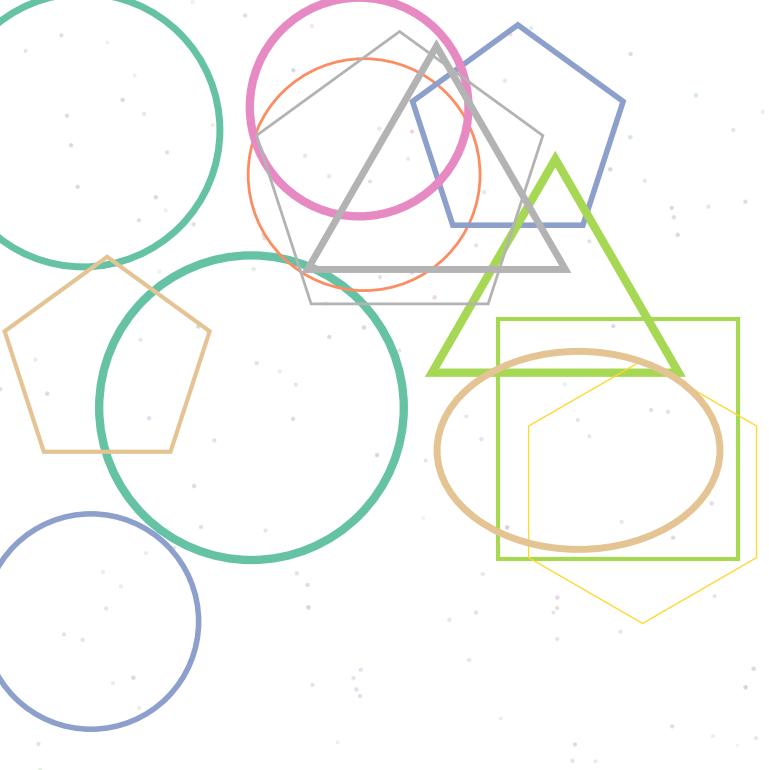[{"shape": "circle", "thickness": 3, "radius": 0.99, "center": [0.327, 0.471]}, {"shape": "circle", "thickness": 2.5, "radius": 0.89, "center": [0.108, 0.831]}, {"shape": "circle", "thickness": 1, "radius": 0.75, "center": [0.473, 0.773]}, {"shape": "pentagon", "thickness": 2, "radius": 0.72, "center": [0.673, 0.824]}, {"shape": "circle", "thickness": 2, "radius": 0.7, "center": [0.118, 0.193]}, {"shape": "circle", "thickness": 3, "radius": 0.71, "center": [0.466, 0.861]}, {"shape": "triangle", "thickness": 3, "radius": 0.92, "center": [0.721, 0.608]}, {"shape": "square", "thickness": 1.5, "radius": 0.78, "center": [0.802, 0.43]}, {"shape": "hexagon", "thickness": 0.5, "radius": 0.85, "center": [0.835, 0.361]}, {"shape": "pentagon", "thickness": 1.5, "radius": 0.7, "center": [0.139, 0.527]}, {"shape": "oval", "thickness": 2.5, "radius": 0.92, "center": [0.751, 0.415]}, {"shape": "pentagon", "thickness": 1, "radius": 0.98, "center": [0.519, 0.764]}, {"shape": "triangle", "thickness": 2.5, "radius": 0.97, "center": [0.567, 0.747]}]